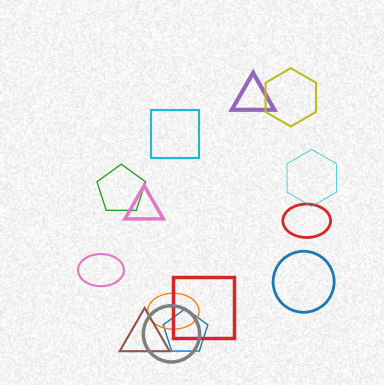[{"shape": "circle", "thickness": 2, "radius": 0.4, "center": [0.789, 0.268]}, {"shape": "pentagon", "thickness": 1, "radius": 0.3, "center": [0.482, 0.137]}, {"shape": "oval", "thickness": 1, "radius": 0.33, "center": [0.45, 0.192]}, {"shape": "pentagon", "thickness": 1, "radius": 0.33, "center": [0.315, 0.507]}, {"shape": "square", "thickness": 2.5, "radius": 0.39, "center": [0.529, 0.202]}, {"shape": "oval", "thickness": 2, "radius": 0.31, "center": [0.797, 0.427]}, {"shape": "triangle", "thickness": 3, "radius": 0.32, "center": [0.657, 0.747]}, {"shape": "triangle", "thickness": 1.5, "radius": 0.37, "center": [0.376, 0.125]}, {"shape": "triangle", "thickness": 2.5, "radius": 0.29, "center": [0.374, 0.46]}, {"shape": "oval", "thickness": 1.5, "radius": 0.3, "center": [0.262, 0.298]}, {"shape": "circle", "thickness": 2.5, "radius": 0.37, "center": [0.445, 0.133]}, {"shape": "hexagon", "thickness": 1.5, "radius": 0.38, "center": [0.755, 0.747]}, {"shape": "hexagon", "thickness": 0.5, "radius": 0.37, "center": [0.81, 0.538]}, {"shape": "square", "thickness": 1.5, "radius": 0.31, "center": [0.455, 0.653]}]